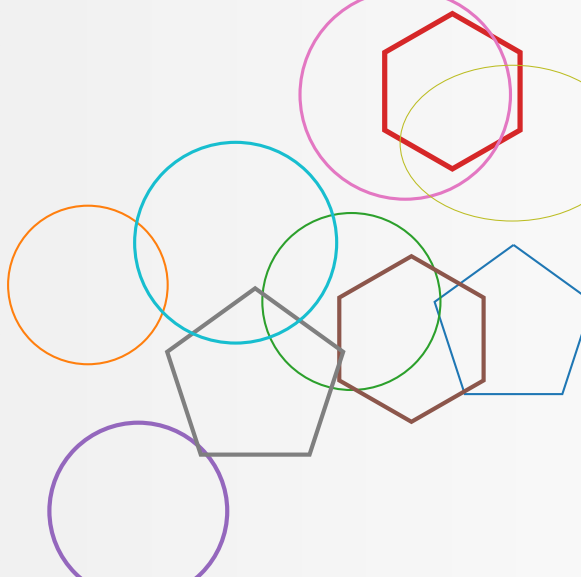[{"shape": "pentagon", "thickness": 1, "radius": 0.71, "center": [0.884, 0.432]}, {"shape": "circle", "thickness": 1, "radius": 0.69, "center": [0.151, 0.506]}, {"shape": "circle", "thickness": 1, "radius": 0.77, "center": [0.605, 0.477]}, {"shape": "hexagon", "thickness": 2.5, "radius": 0.67, "center": [0.778, 0.841]}, {"shape": "circle", "thickness": 2, "radius": 0.76, "center": [0.238, 0.114]}, {"shape": "hexagon", "thickness": 2, "radius": 0.72, "center": [0.708, 0.412]}, {"shape": "circle", "thickness": 1.5, "radius": 0.91, "center": [0.697, 0.835]}, {"shape": "pentagon", "thickness": 2, "radius": 0.8, "center": [0.439, 0.341]}, {"shape": "oval", "thickness": 0.5, "radius": 0.96, "center": [0.881, 0.751]}, {"shape": "circle", "thickness": 1.5, "radius": 0.87, "center": [0.405, 0.579]}]